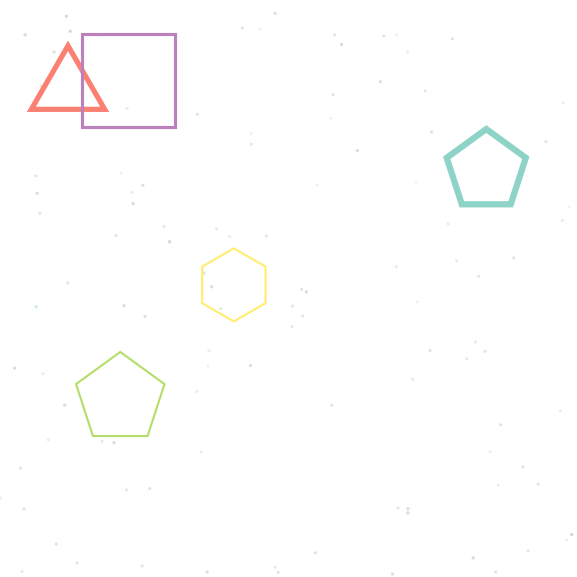[{"shape": "pentagon", "thickness": 3, "radius": 0.36, "center": [0.842, 0.704]}, {"shape": "triangle", "thickness": 2.5, "radius": 0.37, "center": [0.118, 0.846]}, {"shape": "pentagon", "thickness": 1, "radius": 0.4, "center": [0.208, 0.309]}, {"shape": "square", "thickness": 1.5, "radius": 0.4, "center": [0.223, 0.859]}, {"shape": "hexagon", "thickness": 1, "radius": 0.32, "center": [0.405, 0.506]}]